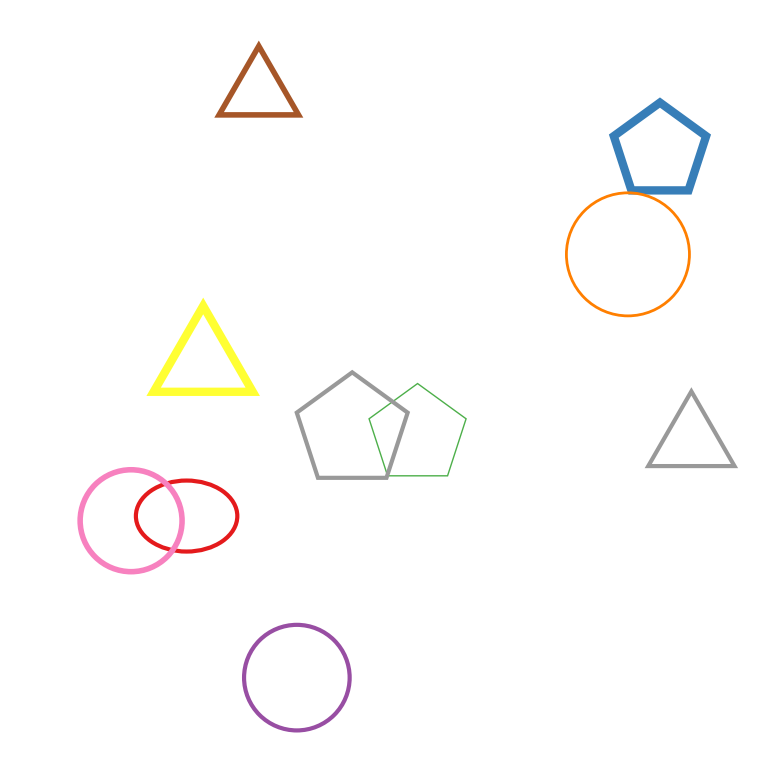[{"shape": "oval", "thickness": 1.5, "radius": 0.33, "center": [0.242, 0.33]}, {"shape": "pentagon", "thickness": 3, "radius": 0.32, "center": [0.857, 0.804]}, {"shape": "pentagon", "thickness": 0.5, "radius": 0.33, "center": [0.542, 0.436]}, {"shape": "circle", "thickness": 1.5, "radius": 0.34, "center": [0.386, 0.12]}, {"shape": "circle", "thickness": 1, "radius": 0.4, "center": [0.815, 0.67]}, {"shape": "triangle", "thickness": 3, "radius": 0.37, "center": [0.264, 0.528]}, {"shape": "triangle", "thickness": 2, "radius": 0.3, "center": [0.336, 0.881]}, {"shape": "circle", "thickness": 2, "radius": 0.33, "center": [0.17, 0.324]}, {"shape": "triangle", "thickness": 1.5, "radius": 0.32, "center": [0.898, 0.427]}, {"shape": "pentagon", "thickness": 1.5, "radius": 0.38, "center": [0.457, 0.441]}]